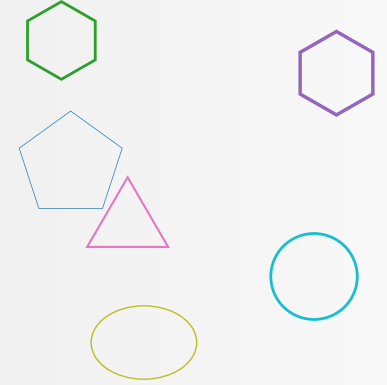[{"shape": "pentagon", "thickness": 0.5, "radius": 0.7, "center": [0.182, 0.572]}, {"shape": "hexagon", "thickness": 2, "radius": 0.5, "center": [0.158, 0.895]}, {"shape": "hexagon", "thickness": 2.5, "radius": 0.54, "center": [0.868, 0.81]}, {"shape": "triangle", "thickness": 1.5, "radius": 0.6, "center": [0.329, 0.419]}, {"shape": "oval", "thickness": 1, "radius": 0.68, "center": [0.371, 0.11]}, {"shape": "circle", "thickness": 2, "radius": 0.56, "center": [0.81, 0.282]}]